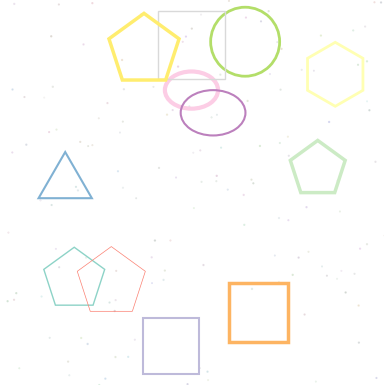[{"shape": "pentagon", "thickness": 1, "radius": 0.42, "center": [0.193, 0.275]}, {"shape": "hexagon", "thickness": 2, "radius": 0.42, "center": [0.871, 0.807]}, {"shape": "square", "thickness": 1.5, "radius": 0.36, "center": [0.445, 0.101]}, {"shape": "pentagon", "thickness": 0.5, "radius": 0.46, "center": [0.289, 0.267]}, {"shape": "triangle", "thickness": 1.5, "radius": 0.4, "center": [0.169, 0.525]}, {"shape": "square", "thickness": 2.5, "radius": 0.39, "center": [0.671, 0.188]}, {"shape": "circle", "thickness": 2, "radius": 0.45, "center": [0.637, 0.892]}, {"shape": "oval", "thickness": 3, "radius": 0.35, "center": [0.497, 0.766]}, {"shape": "square", "thickness": 1, "radius": 0.44, "center": [0.497, 0.883]}, {"shape": "oval", "thickness": 1.5, "radius": 0.42, "center": [0.553, 0.707]}, {"shape": "pentagon", "thickness": 2.5, "radius": 0.37, "center": [0.825, 0.56]}, {"shape": "pentagon", "thickness": 2.5, "radius": 0.48, "center": [0.374, 0.87]}]